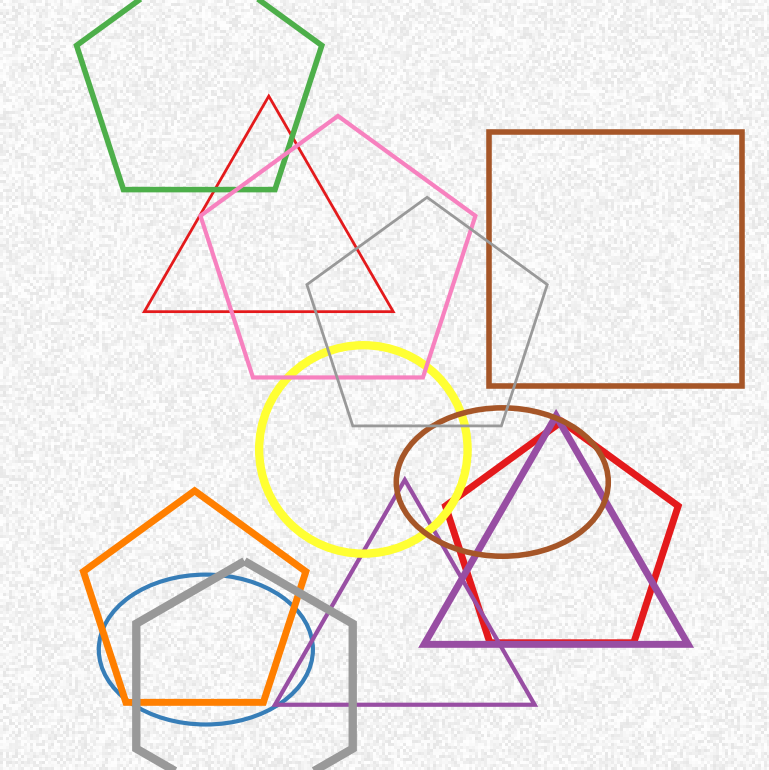[{"shape": "triangle", "thickness": 1, "radius": 0.93, "center": [0.349, 0.689]}, {"shape": "pentagon", "thickness": 2.5, "radius": 0.79, "center": [0.73, 0.294]}, {"shape": "oval", "thickness": 1.5, "radius": 0.7, "center": [0.267, 0.156]}, {"shape": "pentagon", "thickness": 2, "radius": 0.84, "center": [0.259, 0.889]}, {"shape": "triangle", "thickness": 2.5, "radius": 0.99, "center": [0.722, 0.262]}, {"shape": "triangle", "thickness": 1.5, "radius": 0.97, "center": [0.526, 0.182]}, {"shape": "pentagon", "thickness": 2.5, "radius": 0.76, "center": [0.253, 0.211]}, {"shape": "circle", "thickness": 3, "radius": 0.68, "center": [0.472, 0.416]}, {"shape": "square", "thickness": 2, "radius": 0.82, "center": [0.799, 0.663]}, {"shape": "oval", "thickness": 2, "radius": 0.69, "center": [0.652, 0.374]}, {"shape": "pentagon", "thickness": 1.5, "radius": 0.94, "center": [0.439, 0.662]}, {"shape": "hexagon", "thickness": 3, "radius": 0.81, "center": [0.318, 0.109]}, {"shape": "pentagon", "thickness": 1, "radius": 0.82, "center": [0.555, 0.58]}]